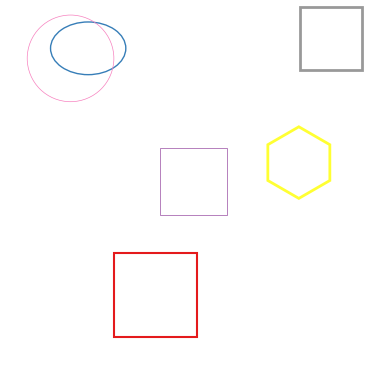[{"shape": "square", "thickness": 1.5, "radius": 0.54, "center": [0.403, 0.234]}, {"shape": "oval", "thickness": 1, "radius": 0.49, "center": [0.229, 0.874]}, {"shape": "square", "thickness": 0.5, "radius": 0.44, "center": [0.503, 0.528]}, {"shape": "hexagon", "thickness": 2, "radius": 0.46, "center": [0.776, 0.578]}, {"shape": "circle", "thickness": 0.5, "radius": 0.56, "center": [0.183, 0.848]}, {"shape": "square", "thickness": 2, "radius": 0.4, "center": [0.86, 0.9]}]